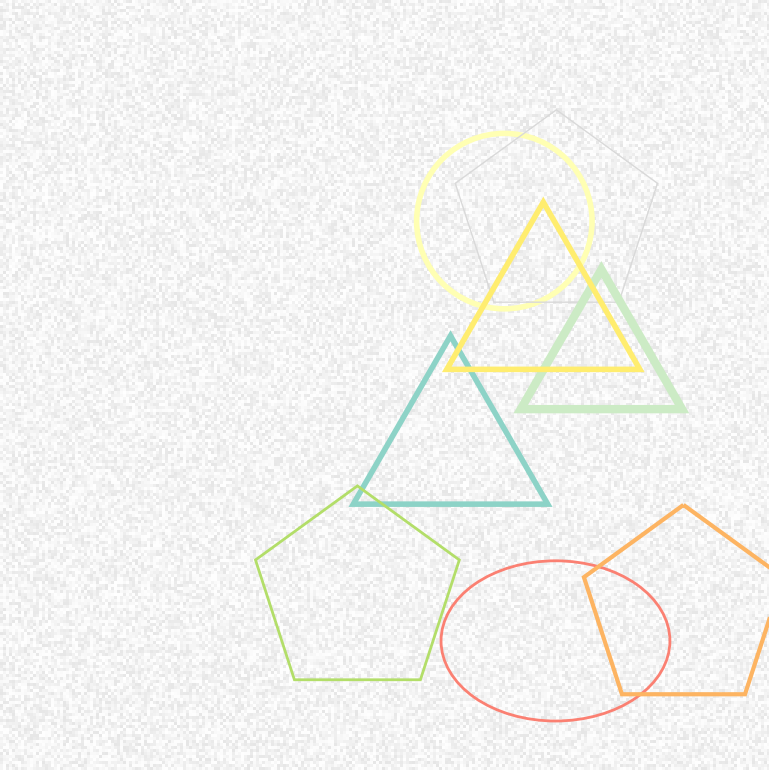[{"shape": "triangle", "thickness": 2, "radius": 0.73, "center": [0.585, 0.418]}, {"shape": "circle", "thickness": 2, "radius": 0.57, "center": [0.655, 0.713]}, {"shape": "oval", "thickness": 1, "radius": 0.74, "center": [0.721, 0.168]}, {"shape": "pentagon", "thickness": 1.5, "radius": 0.68, "center": [0.888, 0.208]}, {"shape": "pentagon", "thickness": 1, "radius": 0.7, "center": [0.464, 0.23]}, {"shape": "pentagon", "thickness": 0.5, "radius": 0.69, "center": [0.723, 0.719]}, {"shape": "triangle", "thickness": 3, "radius": 0.6, "center": [0.781, 0.529]}, {"shape": "triangle", "thickness": 2, "radius": 0.72, "center": [0.706, 0.593]}]